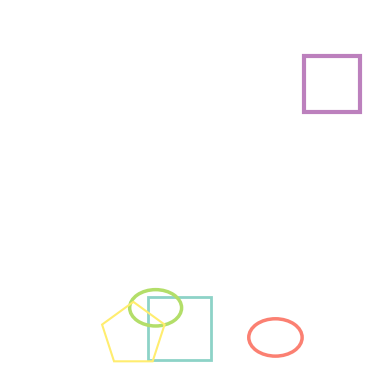[{"shape": "square", "thickness": 2, "radius": 0.41, "center": [0.466, 0.148]}, {"shape": "oval", "thickness": 2.5, "radius": 0.35, "center": [0.715, 0.124]}, {"shape": "oval", "thickness": 2.5, "radius": 0.34, "center": [0.404, 0.2]}, {"shape": "square", "thickness": 3, "radius": 0.36, "center": [0.863, 0.782]}, {"shape": "pentagon", "thickness": 1.5, "radius": 0.43, "center": [0.346, 0.131]}]